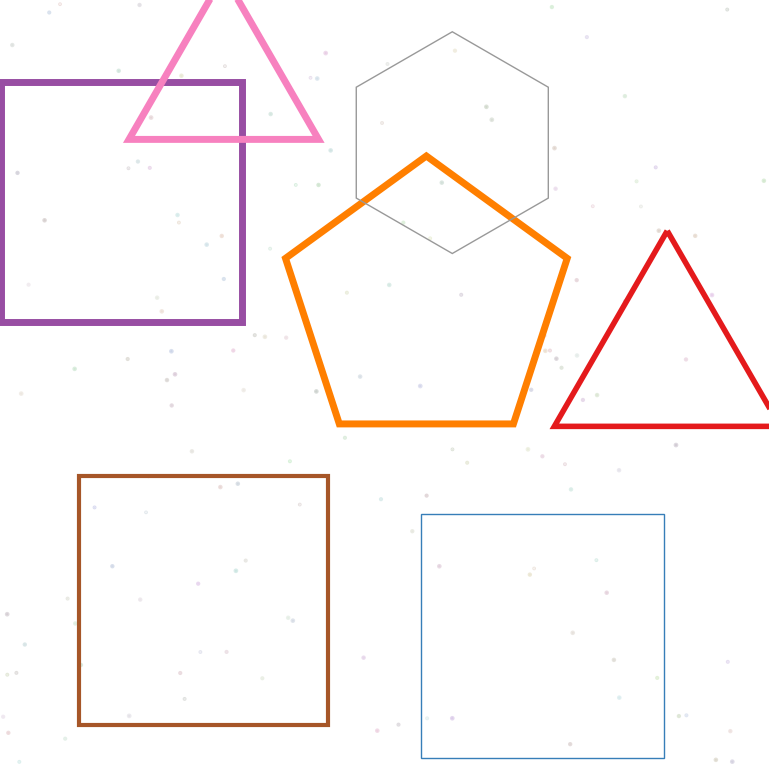[{"shape": "triangle", "thickness": 2, "radius": 0.85, "center": [0.867, 0.531]}, {"shape": "square", "thickness": 0.5, "radius": 0.79, "center": [0.704, 0.174]}, {"shape": "square", "thickness": 2.5, "radius": 0.78, "center": [0.158, 0.738]}, {"shape": "pentagon", "thickness": 2.5, "radius": 0.96, "center": [0.554, 0.605]}, {"shape": "square", "thickness": 1.5, "radius": 0.81, "center": [0.264, 0.221]}, {"shape": "triangle", "thickness": 2.5, "radius": 0.71, "center": [0.291, 0.89]}, {"shape": "hexagon", "thickness": 0.5, "radius": 0.72, "center": [0.587, 0.815]}]